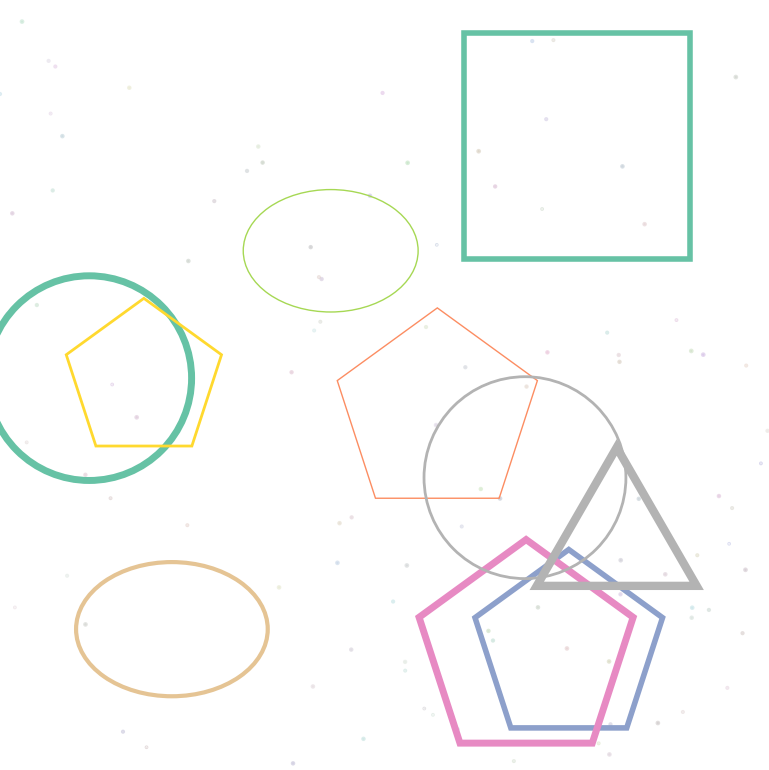[{"shape": "square", "thickness": 2, "radius": 0.73, "center": [0.749, 0.81]}, {"shape": "circle", "thickness": 2.5, "radius": 0.66, "center": [0.116, 0.509]}, {"shape": "pentagon", "thickness": 0.5, "radius": 0.68, "center": [0.568, 0.463]}, {"shape": "pentagon", "thickness": 2, "radius": 0.64, "center": [0.739, 0.158]}, {"shape": "pentagon", "thickness": 2.5, "radius": 0.73, "center": [0.683, 0.153]}, {"shape": "oval", "thickness": 0.5, "radius": 0.57, "center": [0.429, 0.674]}, {"shape": "pentagon", "thickness": 1, "radius": 0.53, "center": [0.187, 0.507]}, {"shape": "oval", "thickness": 1.5, "radius": 0.62, "center": [0.223, 0.183]}, {"shape": "triangle", "thickness": 3, "radius": 0.6, "center": [0.801, 0.299]}, {"shape": "circle", "thickness": 1, "radius": 0.66, "center": [0.682, 0.38]}]